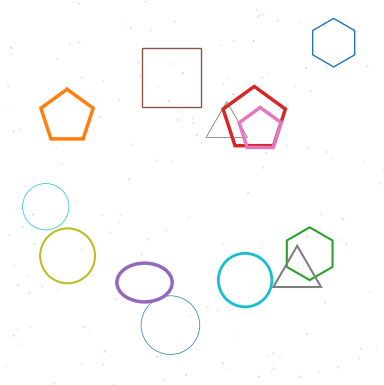[{"shape": "circle", "thickness": 0.5, "radius": 0.38, "center": [0.443, 0.155]}, {"shape": "hexagon", "thickness": 1, "radius": 0.32, "center": [0.867, 0.889]}, {"shape": "pentagon", "thickness": 2.5, "radius": 0.36, "center": [0.174, 0.697]}, {"shape": "hexagon", "thickness": 1.5, "radius": 0.34, "center": [0.804, 0.341]}, {"shape": "pentagon", "thickness": 2.5, "radius": 0.43, "center": [0.66, 0.69]}, {"shape": "oval", "thickness": 2.5, "radius": 0.36, "center": [0.375, 0.266]}, {"shape": "triangle", "thickness": 0.5, "radius": 0.31, "center": [0.589, 0.674]}, {"shape": "square", "thickness": 1, "radius": 0.38, "center": [0.445, 0.799]}, {"shape": "pentagon", "thickness": 2.5, "radius": 0.29, "center": [0.676, 0.663]}, {"shape": "triangle", "thickness": 1.5, "radius": 0.36, "center": [0.772, 0.29]}, {"shape": "circle", "thickness": 1.5, "radius": 0.36, "center": [0.176, 0.336]}, {"shape": "circle", "thickness": 0.5, "radius": 0.3, "center": [0.119, 0.463]}, {"shape": "circle", "thickness": 2, "radius": 0.35, "center": [0.637, 0.272]}]